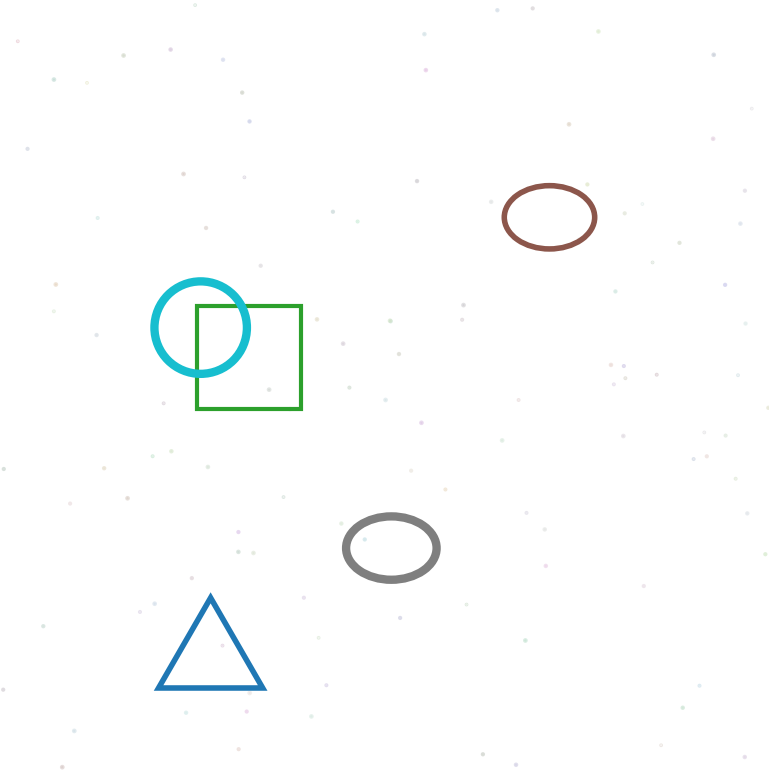[{"shape": "triangle", "thickness": 2, "radius": 0.39, "center": [0.274, 0.146]}, {"shape": "square", "thickness": 1.5, "radius": 0.34, "center": [0.323, 0.536]}, {"shape": "oval", "thickness": 2, "radius": 0.29, "center": [0.714, 0.718]}, {"shape": "oval", "thickness": 3, "radius": 0.29, "center": [0.508, 0.288]}, {"shape": "circle", "thickness": 3, "radius": 0.3, "center": [0.261, 0.575]}]